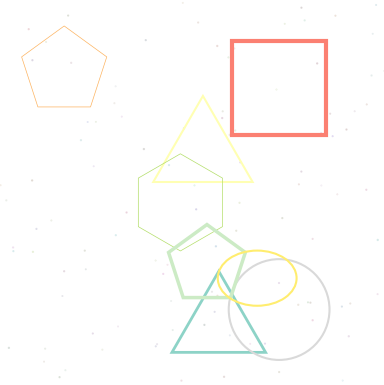[{"shape": "triangle", "thickness": 2, "radius": 0.7, "center": [0.568, 0.155]}, {"shape": "triangle", "thickness": 1.5, "radius": 0.75, "center": [0.527, 0.602]}, {"shape": "square", "thickness": 3, "radius": 0.61, "center": [0.725, 0.771]}, {"shape": "pentagon", "thickness": 0.5, "radius": 0.58, "center": [0.167, 0.816]}, {"shape": "hexagon", "thickness": 0.5, "radius": 0.63, "center": [0.469, 0.474]}, {"shape": "circle", "thickness": 1.5, "radius": 0.65, "center": [0.725, 0.196]}, {"shape": "pentagon", "thickness": 2.5, "radius": 0.52, "center": [0.538, 0.312]}, {"shape": "oval", "thickness": 1.5, "radius": 0.51, "center": [0.668, 0.277]}]